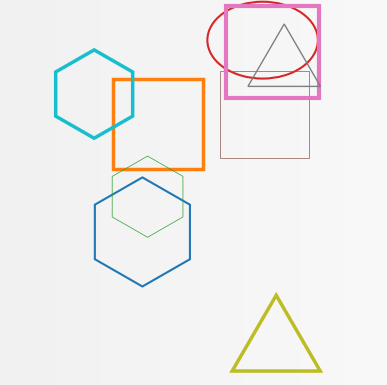[{"shape": "hexagon", "thickness": 1.5, "radius": 0.71, "center": [0.367, 0.398]}, {"shape": "square", "thickness": 2.5, "radius": 0.59, "center": [0.408, 0.678]}, {"shape": "hexagon", "thickness": 0.5, "radius": 0.53, "center": [0.381, 0.489]}, {"shape": "oval", "thickness": 1.5, "radius": 0.71, "center": [0.678, 0.896]}, {"shape": "square", "thickness": 0.5, "radius": 0.57, "center": [0.683, 0.702]}, {"shape": "square", "thickness": 3, "radius": 0.6, "center": [0.703, 0.865]}, {"shape": "triangle", "thickness": 1, "radius": 0.54, "center": [0.733, 0.83]}, {"shape": "triangle", "thickness": 2.5, "radius": 0.66, "center": [0.713, 0.102]}, {"shape": "hexagon", "thickness": 2.5, "radius": 0.57, "center": [0.243, 0.756]}]